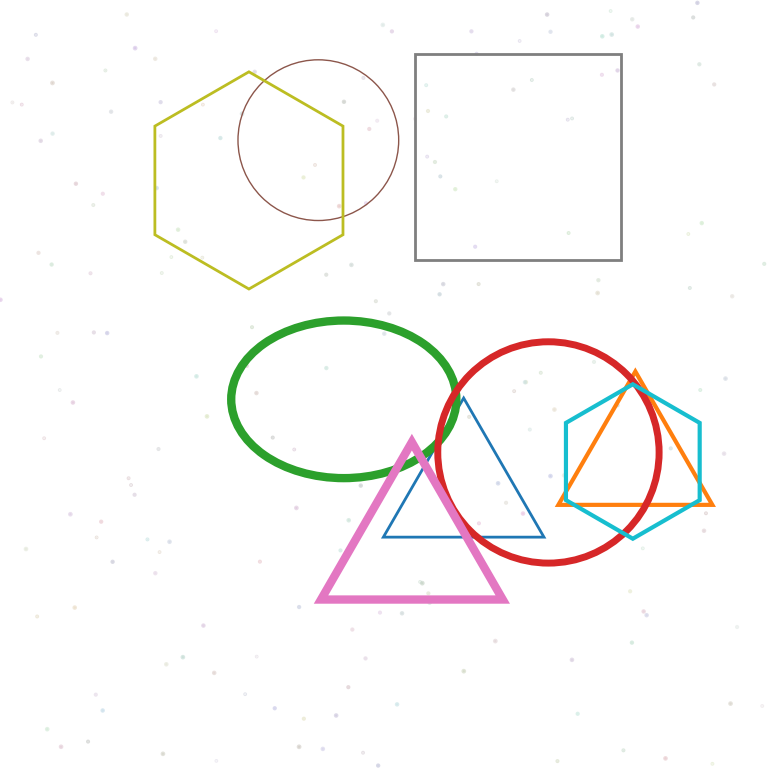[{"shape": "triangle", "thickness": 1, "radius": 0.6, "center": [0.602, 0.363]}, {"shape": "triangle", "thickness": 1.5, "radius": 0.58, "center": [0.825, 0.402]}, {"shape": "oval", "thickness": 3, "radius": 0.73, "center": [0.446, 0.481]}, {"shape": "circle", "thickness": 2.5, "radius": 0.72, "center": [0.712, 0.412]}, {"shape": "circle", "thickness": 0.5, "radius": 0.52, "center": [0.413, 0.818]}, {"shape": "triangle", "thickness": 3, "radius": 0.68, "center": [0.535, 0.29]}, {"shape": "square", "thickness": 1, "radius": 0.67, "center": [0.673, 0.796]}, {"shape": "hexagon", "thickness": 1, "radius": 0.71, "center": [0.323, 0.766]}, {"shape": "hexagon", "thickness": 1.5, "radius": 0.5, "center": [0.822, 0.401]}]